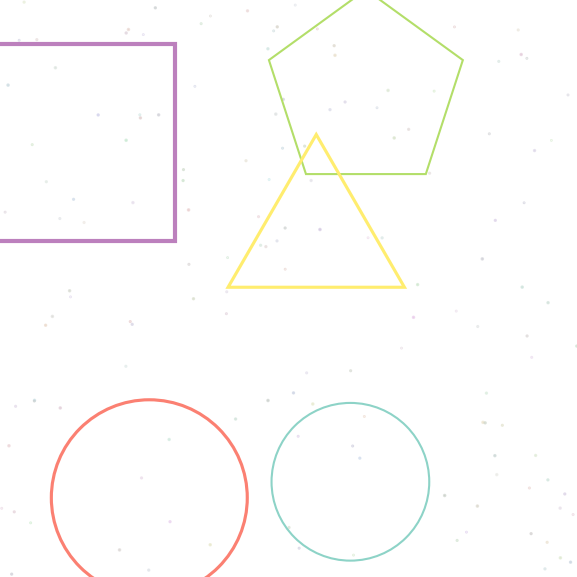[{"shape": "circle", "thickness": 1, "radius": 0.68, "center": [0.607, 0.165]}, {"shape": "circle", "thickness": 1.5, "radius": 0.85, "center": [0.259, 0.137]}, {"shape": "pentagon", "thickness": 1, "radius": 0.88, "center": [0.634, 0.841]}, {"shape": "square", "thickness": 2, "radius": 0.85, "center": [0.132, 0.753]}, {"shape": "triangle", "thickness": 1.5, "radius": 0.88, "center": [0.548, 0.59]}]